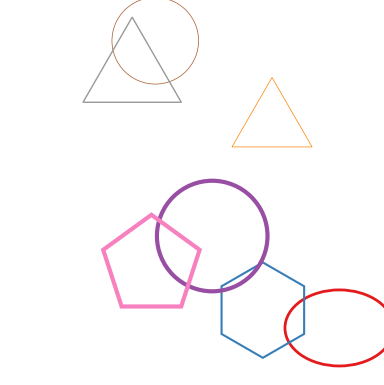[{"shape": "oval", "thickness": 2, "radius": 0.71, "center": [0.881, 0.148]}, {"shape": "hexagon", "thickness": 1.5, "radius": 0.62, "center": [0.683, 0.195]}, {"shape": "circle", "thickness": 3, "radius": 0.72, "center": [0.551, 0.387]}, {"shape": "triangle", "thickness": 0.5, "radius": 0.6, "center": [0.707, 0.679]}, {"shape": "circle", "thickness": 0.5, "radius": 0.56, "center": [0.403, 0.894]}, {"shape": "pentagon", "thickness": 3, "radius": 0.66, "center": [0.393, 0.31]}, {"shape": "triangle", "thickness": 1, "radius": 0.74, "center": [0.343, 0.808]}]